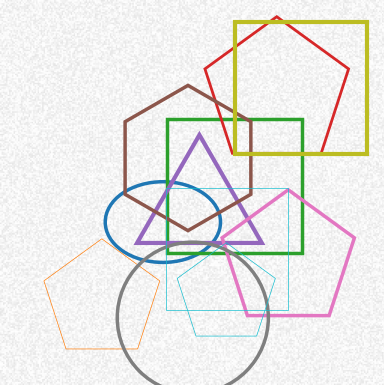[{"shape": "oval", "thickness": 2.5, "radius": 0.75, "center": [0.423, 0.423]}, {"shape": "pentagon", "thickness": 0.5, "radius": 0.79, "center": [0.264, 0.222]}, {"shape": "square", "thickness": 2.5, "radius": 0.87, "center": [0.609, 0.516]}, {"shape": "pentagon", "thickness": 2, "radius": 0.98, "center": [0.719, 0.76]}, {"shape": "triangle", "thickness": 3, "radius": 0.94, "center": [0.518, 0.462]}, {"shape": "hexagon", "thickness": 2.5, "radius": 0.94, "center": [0.488, 0.59]}, {"shape": "pentagon", "thickness": 2.5, "radius": 0.9, "center": [0.749, 0.326]}, {"shape": "circle", "thickness": 2.5, "radius": 0.98, "center": [0.501, 0.175]}, {"shape": "square", "thickness": 3, "radius": 0.86, "center": [0.782, 0.771]}, {"shape": "pentagon", "thickness": 0.5, "radius": 0.67, "center": [0.588, 0.235]}, {"shape": "square", "thickness": 0.5, "radius": 0.79, "center": [0.589, 0.353]}]